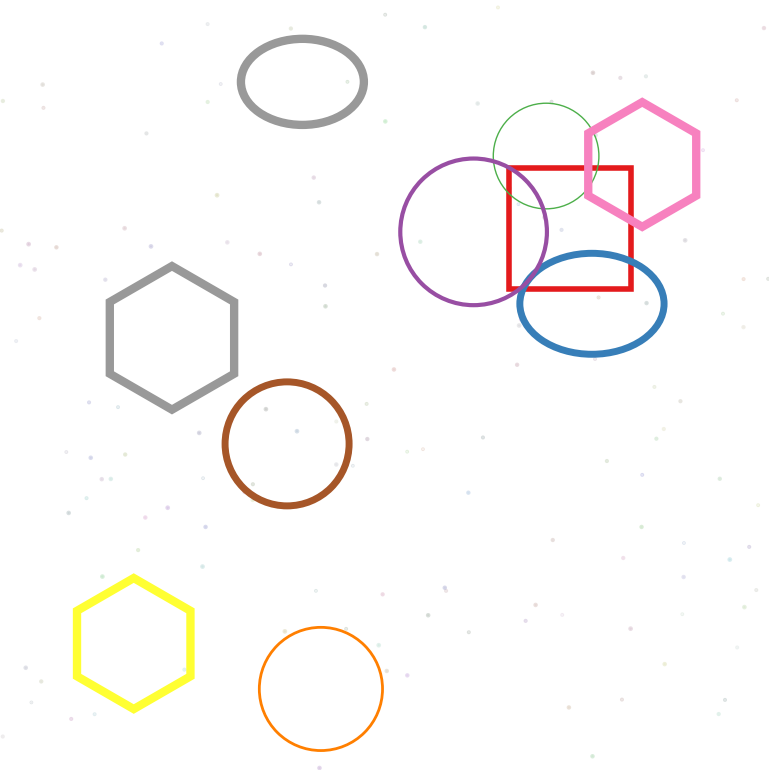[{"shape": "square", "thickness": 2, "radius": 0.39, "center": [0.74, 0.703]}, {"shape": "oval", "thickness": 2.5, "radius": 0.47, "center": [0.769, 0.605]}, {"shape": "circle", "thickness": 0.5, "radius": 0.34, "center": [0.709, 0.797]}, {"shape": "circle", "thickness": 1.5, "radius": 0.48, "center": [0.615, 0.699]}, {"shape": "circle", "thickness": 1, "radius": 0.4, "center": [0.417, 0.105]}, {"shape": "hexagon", "thickness": 3, "radius": 0.43, "center": [0.174, 0.164]}, {"shape": "circle", "thickness": 2.5, "radius": 0.4, "center": [0.373, 0.424]}, {"shape": "hexagon", "thickness": 3, "radius": 0.4, "center": [0.834, 0.786]}, {"shape": "hexagon", "thickness": 3, "radius": 0.47, "center": [0.223, 0.561]}, {"shape": "oval", "thickness": 3, "radius": 0.4, "center": [0.393, 0.894]}]